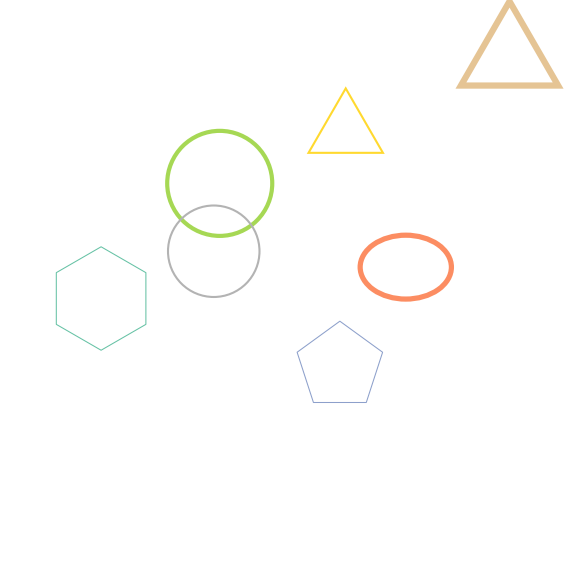[{"shape": "hexagon", "thickness": 0.5, "radius": 0.45, "center": [0.175, 0.482]}, {"shape": "oval", "thickness": 2.5, "radius": 0.4, "center": [0.703, 0.537]}, {"shape": "pentagon", "thickness": 0.5, "radius": 0.39, "center": [0.589, 0.365]}, {"shape": "circle", "thickness": 2, "radius": 0.45, "center": [0.38, 0.682]}, {"shape": "triangle", "thickness": 1, "radius": 0.37, "center": [0.599, 0.772]}, {"shape": "triangle", "thickness": 3, "radius": 0.49, "center": [0.882, 0.9]}, {"shape": "circle", "thickness": 1, "radius": 0.4, "center": [0.37, 0.564]}]